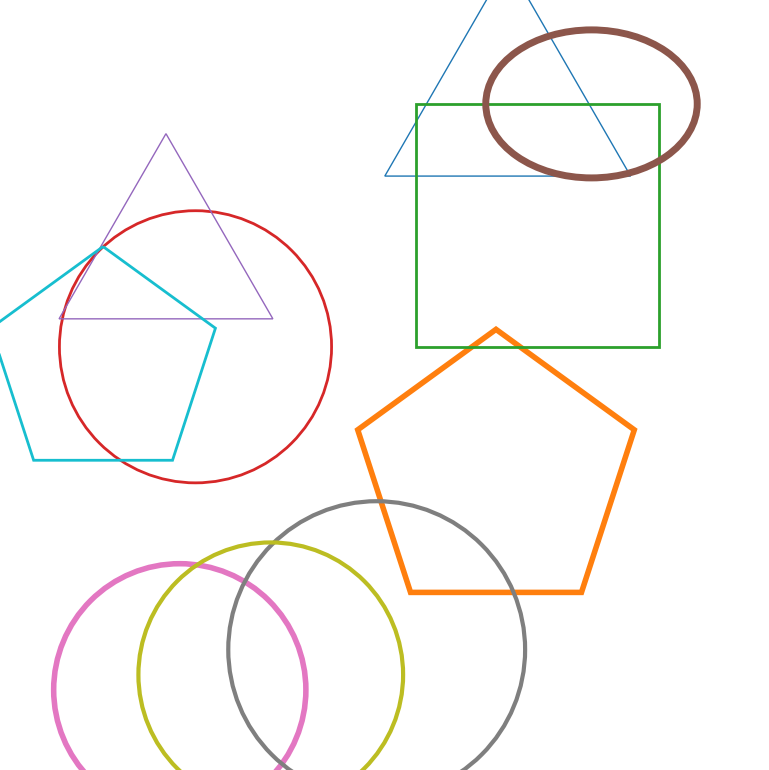[{"shape": "triangle", "thickness": 0.5, "radius": 0.92, "center": [0.659, 0.863]}, {"shape": "pentagon", "thickness": 2, "radius": 0.94, "center": [0.644, 0.383]}, {"shape": "square", "thickness": 1, "radius": 0.79, "center": [0.699, 0.707]}, {"shape": "circle", "thickness": 1, "radius": 0.88, "center": [0.254, 0.55]}, {"shape": "triangle", "thickness": 0.5, "radius": 0.8, "center": [0.216, 0.666]}, {"shape": "oval", "thickness": 2.5, "radius": 0.69, "center": [0.768, 0.865]}, {"shape": "circle", "thickness": 2, "radius": 0.82, "center": [0.233, 0.104]}, {"shape": "circle", "thickness": 1.5, "radius": 0.96, "center": [0.489, 0.156]}, {"shape": "circle", "thickness": 1.5, "radius": 0.86, "center": [0.352, 0.124]}, {"shape": "pentagon", "thickness": 1, "radius": 0.77, "center": [0.134, 0.526]}]